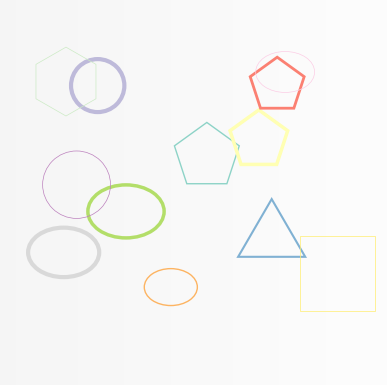[{"shape": "pentagon", "thickness": 1, "radius": 0.44, "center": [0.534, 0.594]}, {"shape": "pentagon", "thickness": 2.5, "radius": 0.39, "center": [0.668, 0.636]}, {"shape": "circle", "thickness": 3, "radius": 0.34, "center": [0.252, 0.778]}, {"shape": "pentagon", "thickness": 2, "radius": 0.37, "center": [0.715, 0.778]}, {"shape": "triangle", "thickness": 1.5, "radius": 0.5, "center": [0.701, 0.383]}, {"shape": "oval", "thickness": 1, "radius": 0.34, "center": [0.441, 0.254]}, {"shape": "oval", "thickness": 2.5, "radius": 0.49, "center": [0.325, 0.451]}, {"shape": "oval", "thickness": 0.5, "radius": 0.38, "center": [0.736, 0.813]}, {"shape": "oval", "thickness": 3, "radius": 0.46, "center": [0.164, 0.344]}, {"shape": "circle", "thickness": 0.5, "radius": 0.44, "center": [0.198, 0.52]}, {"shape": "hexagon", "thickness": 0.5, "radius": 0.45, "center": [0.17, 0.788]}, {"shape": "square", "thickness": 0.5, "radius": 0.48, "center": [0.872, 0.289]}]